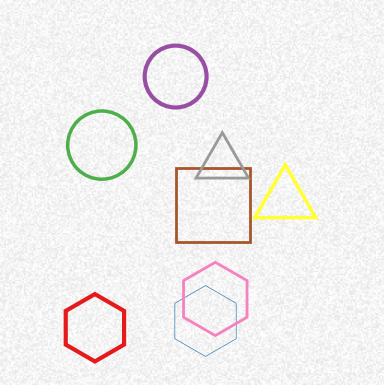[{"shape": "hexagon", "thickness": 3, "radius": 0.44, "center": [0.247, 0.149]}, {"shape": "hexagon", "thickness": 0.5, "radius": 0.46, "center": [0.534, 0.166]}, {"shape": "circle", "thickness": 2.5, "radius": 0.44, "center": [0.264, 0.623]}, {"shape": "circle", "thickness": 3, "radius": 0.4, "center": [0.456, 0.801]}, {"shape": "triangle", "thickness": 2.5, "radius": 0.46, "center": [0.741, 0.48]}, {"shape": "square", "thickness": 2, "radius": 0.48, "center": [0.553, 0.467]}, {"shape": "hexagon", "thickness": 2, "radius": 0.48, "center": [0.559, 0.224]}, {"shape": "triangle", "thickness": 2, "radius": 0.39, "center": [0.577, 0.577]}]